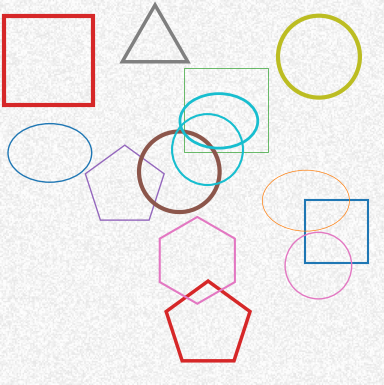[{"shape": "square", "thickness": 1.5, "radius": 0.41, "center": [0.874, 0.398]}, {"shape": "oval", "thickness": 1, "radius": 0.54, "center": [0.13, 0.603]}, {"shape": "oval", "thickness": 0.5, "radius": 0.57, "center": [0.795, 0.479]}, {"shape": "square", "thickness": 0.5, "radius": 0.55, "center": [0.587, 0.714]}, {"shape": "square", "thickness": 3, "radius": 0.58, "center": [0.126, 0.843]}, {"shape": "pentagon", "thickness": 2.5, "radius": 0.57, "center": [0.54, 0.155]}, {"shape": "pentagon", "thickness": 1, "radius": 0.54, "center": [0.324, 0.515]}, {"shape": "circle", "thickness": 3, "radius": 0.52, "center": [0.466, 0.554]}, {"shape": "circle", "thickness": 1, "radius": 0.43, "center": [0.827, 0.31]}, {"shape": "hexagon", "thickness": 1.5, "radius": 0.56, "center": [0.513, 0.324]}, {"shape": "triangle", "thickness": 2.5, "radius": 0.49, "center": [0.403, 0.889]}, {"shape": "circle", "thickness": 3, "radius": 0.53, "center": [0.828, 0.853]}, {"shape": "circle", "thickness": 1.5, "radius": 0.46, "center": [0.539, 0.612]}, {"shape": "oval", "thickness": 2, "radius": 0.51, "center": [0.569, 0.686]}]